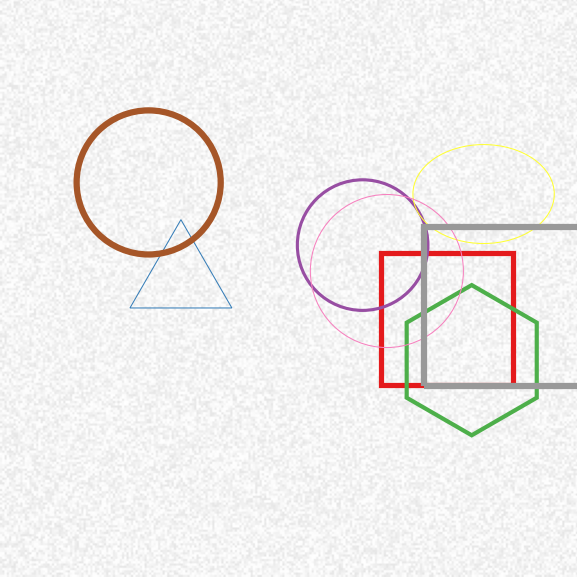[{"shape": "square", "thickness": 2.5, "radius": 0.57, "center": [0.774, 0.447]}, {"shape": "triangle", "thickness": 0.5, "radius": 0.51, "center": [0.313, 0.517]}, {"shape": "hexagon", "thickness": 2, "radius": 0.65, "center": [0.817, 0.375]}, {"shape": "circle", "thickness": 1.5, "radius": 0.57, "center": [0.628, 0.575]}, {"shape": "oval", "thickness": 0.5, "radius": 0.61, "center": [0.837, 0.663]}, {"shape": "circle", "thickness": 3, "radius": 0.62, "center": [0.257, 0.683]}, {"shape": "circle", "thickness": 0.5, "radius": 0.66, "center": [0.67, 0.53]}, {"shape": "square", "thickness": 3, "radius": 0.69, "center": [0.871, 0.468]}]